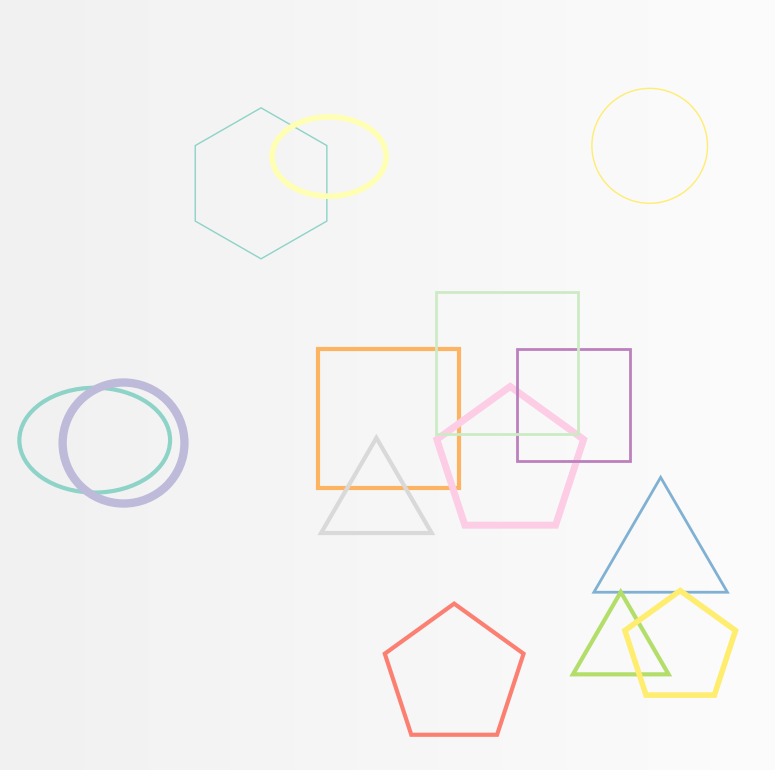[{"shape": "hexagon", "thickness": 0.5, "radius": 0.49, "center": [0.337, 0.762]}, {"shape": "oval", "thickness": 1.5, "radius": 0.49, "center": [0.122, 0.428]}, {"shape": "oval", "thickness": 2, "radius": 0.37, "center": [0.425, 0.797]}, {"shape": "circle", "thickness": 3, "radius": 0.39, "center": [0.159, 0.425]}, {"shape": "pentagon", "thickness": 1.5, "radius": 0.47, "center": [0.586, 0.122]}, {"shape": "triangle", "thickness": 1, "radius": 0.5, "center": [0.852, 0.281]}, {"shape": "square", "thickness": 1.5, "radius": 0.45, "center": [0.501, 0.457]}, {"shape": "triangle", "thickness": 1.5, "radius": 0.36, "center": [0.801, 0.16]}, {"shape": "pentagon", "thickness": 2.5, "radius": 0.5, "center": [0.658, 0.399]}, {"shape": "triangle", "thickness": 1.5, "radius": 0.41, "center": [0.486, 0.349]}, {"shape": "square", "thickness": 1, "radius": 0.37, "center": [0.74, 0.474]}, {"shape": "square", "thickness": 1, "radius": 0.46, "center": [0.654, 0.529]}, {"shape": "circle", "thickness": 0.5, "radius": 0.37, "center": [0.838, 0.811]}, {"shape": "pentagon", "thickness": 2, "radius": 0.38, "center": [0.878, 0.158]}]